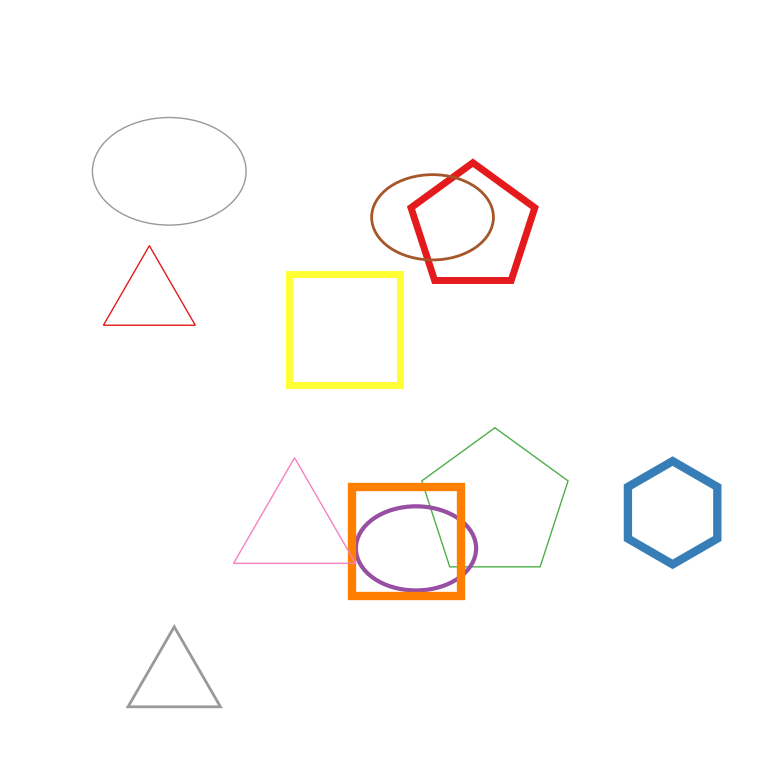[{"shape": "pentagon", "thickness": 2.5, "radius": 0.42, "center": [0.614, 0.704]}, {"shape": "triangle", "thickness": 0.5, "radius": 0.34, "center": [0.194, 0.612]}, {"shape": "hexagon", "thickness": 3, "radius": 0.34, "center": [0.874, 0.334]}, {"shape": "pentagon", "thickness": 0.5, "radius": 0.5, "center": [0.643, 0.345]}, {"shape": "oval", "thickness": 1.5, "radius": 0.39, "center": [0.54, 0.288]}, {"shape": "square", "thickness": 3, "radius": 0.35, "center": [0.528, 0.296]}, {"shape": "square", "thickness": 2.5, "radius": 0.36, "center": [0.447, 0.572]}, {"shape": "oval", "thickness": 1, "radius": 0.4, "center": [0.562, 0.718]}, {"shape": "triangle", "thickness": 0.5, "radius": 0.46, "center": [0.383, 0.314]}, {"shape": "oval", "thickness": 0.5, "radius": 0.5, "center": [0.22, 0.778]}, {"shape": "triangle", "thickness": 1, "radius": 0.35, "center": [0.226, 0.117]}]